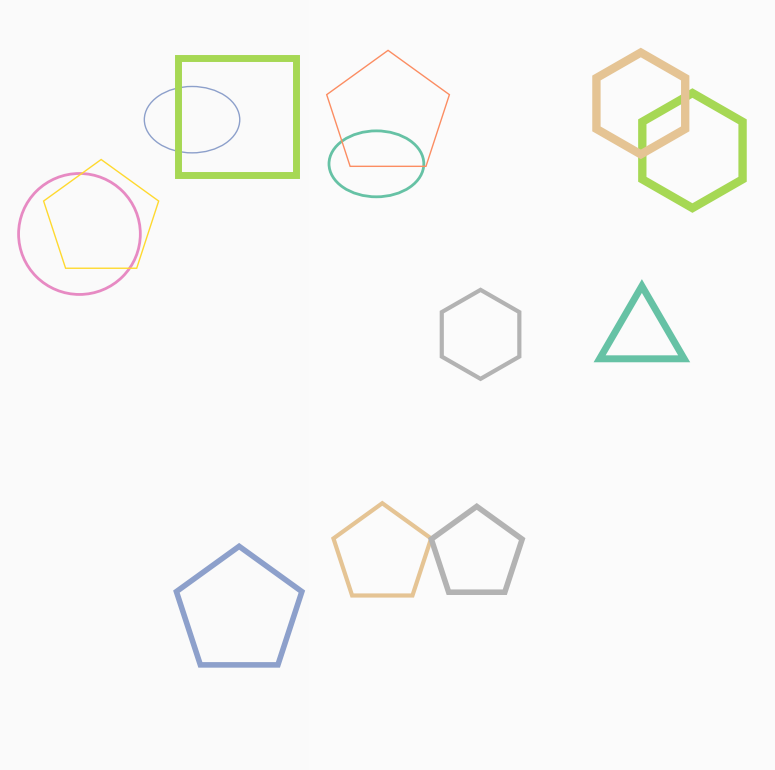[{"shape": "oval", "thickness": 1, "radius": 0.31, "center": [0.486, 0.787]}, {"shape": "triangle", "thickness": 2.5, "radius": 0.31, "center": [0.828, 0.566]}, {"shape": "pentagon", "thickness": 0.5, "radius": 0.42, "center": [0.501, 0.851]}, {"shape": "oval", "thickness": 0.5, "radius": 0.31, "center": [0.248, 0.845]}, {"shape": "pentagon", "thickness": 2, "radius": 0.43, "center": [0.309, 0.205]}, {"shape": "circle", "thickness": 1, "radius": 0.39, "center": [0.103, 0.696]}, {"shape": "square", "thickness": 2.5, "radius": 0.38, "center": [0.306, 0.848]}, {"shape": "hexagon", "thickness": 3, "radius": 0.37, "center": [0.893, 0.804]}, {"shape": "pentagon", "thickness": 0.5, "radius": 0.39, "center": [0.131, 0.715]}, {"shape": "hexagon", "thickness": 3, "radius": 0.33, "center": [0.827, 0.866]}, {"shape": "pentagon", "thickness": 1.5, "radius": 0.33, "center": [0.493, 0.28]}, {"shape": "hexagon", "thickness": 1.5, "radius": 0.29, "center": [0.62, 0.566]}, {"shape": "pentagon", "thickness": 2, "radius": 0.31, "center": [0.615, 0.281]}]